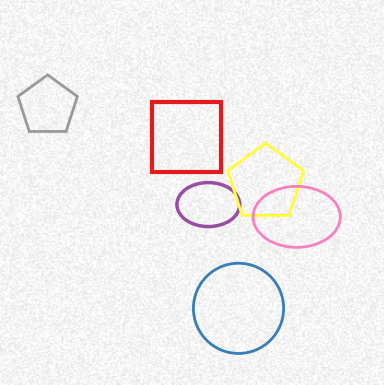[{"shape": "square", "thickness": 3, "radius": 0.45, "center": [0.485, 0.644]}, {"shape": "circle", "thickness": 2, "radius": 0.59, "center": [0.62, 0.199]}, {"shape": "oval", "thickness": 2.5, "radius": 0.41, "center": [0.541, 0.469]}, {"shape": "pentagon", "thickness": 2, "radius": 0.52, "center": [0.69, 0.524]}, {"shape": "oval", "thickness": 2, "radius": 0.57, "center": [0.771, 0.437]}, {"shape": "pentagon", "thickness": 2, "radius": 0.41, "center": [0.124, 0.724]}]